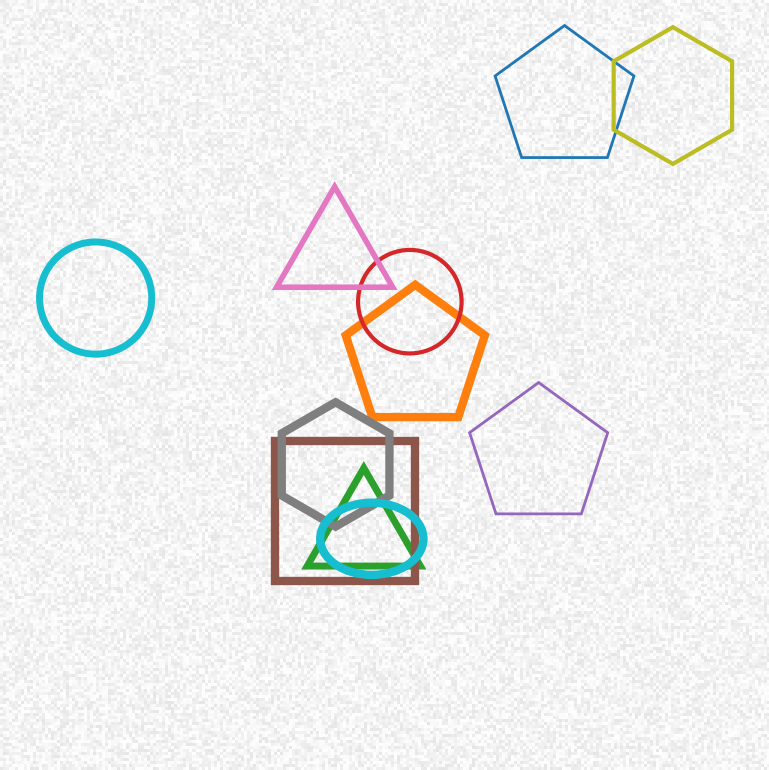[{"shape": "pentagon", "thickness": 1, "radius": 0.47, "center": [0.733, 0.872]}, {"shape": "pentagon", "thickness": 3, "radius": 0.47, "center": [0.539, 0.535]}, {"shape": "triangle", "thickness": 2.5, "radius": 0.42, "center": [0.472, 0.307]}, {"shape": "circle", "thickness": 1.5, "radius": 0.34, "center": [0.532, 0.608]}, {"shape": "pentagon", "thickness": 1, "radius": 0.47, "center": [0.7, 0.409]}, {"shape": "square", "thickness": 3, "radius": 0.45, "center": [0.448, 0.336]}, {"shape": "triangle", "thickness": 2, "radius": 0.44, "center": [0.435, 0.671]}, {"shape": "hexagon", "thickness": 3, "radius": 0.4, "center": [0.436, 0.397]}, {"shape": "hexagon", "thickness": 1.5, "radius": 0.44, "center": [0.874, 0.876]}, {"shape": "circle", "thickness": 2.5, "radius": 0.36, "center": [0.124, 0.613]}, {"shape": "oval", "thickness": 3, "radius": 0.34, "center": [0.483, 0.3]}]